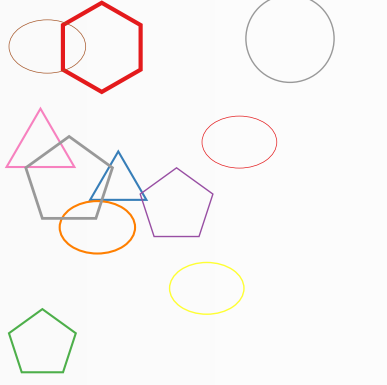[{"shape": "hexagon", "thickness": 3, "radius": 0.58, "center": [0.263, 0.877]}, {"shape": "oval", "thickness": 0.5, "radius": 0.48, "center": [0.618, 0.631]}, {"shape": "triangle", "thickness": 1.5, "radius": 0.42, "center": [0.305, 0.523]}, {"shape": "pentagon", "thickness": 1.5, "radius": 0.45, "center": [0.109, 0.106]}, {"shape": "pentagon", "thickness": 1, "radius": 0.49, "center": [0.456, 0.465]}, {"shape": "oval", "thickness": 1.5, "radius": 0.49, "center": [0.251, 0.41]}, {"shape": "oval", "thickness": 1, "radius": 0.48, "center": [0.534, 0.251]}, {"shape": "oval", "thickness": 0.5, "radius": 0.49, "center": [0.122, 0.879]}, {"shape": "triangle", "thickness": 1.5, "radius": 0.51, "center": [0.104, 0.617]}, {"shape": "circle", "thickness": 1, "radius": 0.57, "center": [0.748, 0.9]}, {"shape": "pentagon", "thickness": 2, "radius": 0.59, "center": [0.178, 0.528]}]